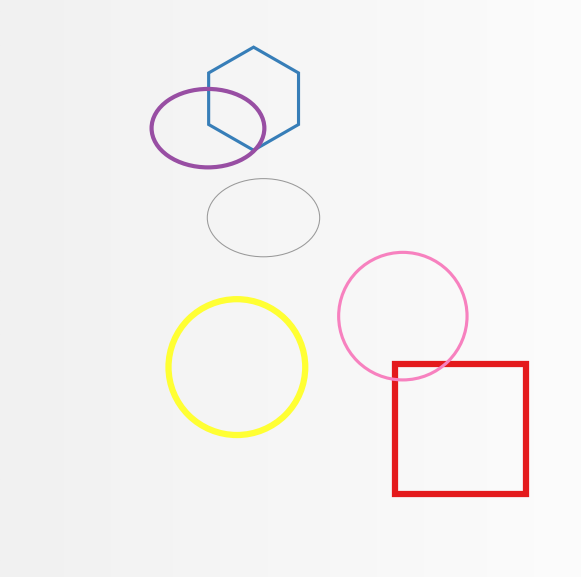[{"shape": "square", "thickness": 3, "radius": 0.56, "center": [0.792, 0.256]}, {"shape": "hexagon", "thickness": 1.5, "radius": 0.45, "center": [0.436, 0.828]}, {"shape": "oval", "thickness": 2, "radius": 0.49, "center": [0.358, 0.777]}, {"shape": "circle", "thickness": 3, "radius": 0.59, "center": [0.408, 0.363]}, {"shape": "circle", "thickness": 1.5, "radius": 0.55, "center": [0.693, 0.452]}, {"shape": "oval", "thickness": 0.5, "radius": 0.48, "center": [0.453, 0.622]}]